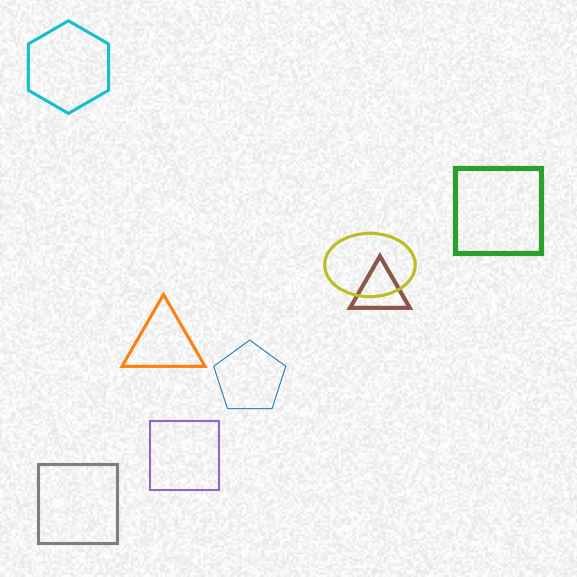[{"shape": "pentagon", "thickness": 0.5, "radius": 0.33, "center": [0.432, 0.345]}, {"shape": "triangle", "thickness": 1.5, "radius": 0.42, "center": [0.283, 0.406]}, {"shape": "square", "thickness": 2.5, "radius": 0.37, "center": [0.863, 0.635]}, {"shape": "square", "thickness": 1, "radius": 0.3, "center": [0.319, 0.211]}, {"shape": "triangle", "thickness": 2, "radius": 0.3, "center": [0.658, 0.496]}, {"shape": "square", "thickness": 1.5, "radius": 0.34, "center": [0.134, 0.127]}, {"shape": "oval", "thickness": 1.5, "radius": 0.39, "center": [0.641, 0.54]}, {"shape": "hexagon", "thickness": 1.5, "radius": 0.4, "center": [0.119, 0.883]}]